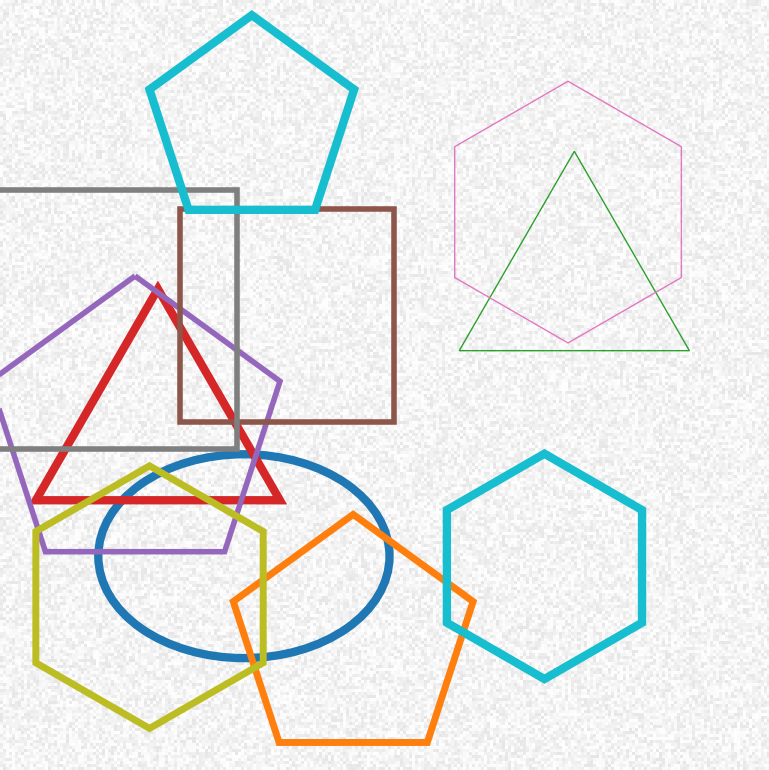[{"shape": "oval", "thickness": 3, "radius": 0.95, "center": [0.317, 0.278]}, {"shape": "pentagon", "thickness": 2.5, "radius": 0.82, "center": [0.459, 0.168]}, {"shape": "triangle", "thickness": 0.5, "radius": 0.86, "center": [0.746, 0.631]}, {"shape": "triangle", "thickness": 3, "radius": 0.91, "center": [0.205, 0.442]}, {"shape": "pentagon", "thickness": 2, "radius": 0.99, "center": [0.175, 0.444]}, {"shape": "square", "thickness": 2, "radius": 0.69, "center": [0.373, 0.591]}, {"shape": "hexagon", "thickness": 0.5, "radius": 0.85, "center": [0.738, 0.725]}, {"shape": "square", "thickness": 2, "radius": 0.84, "center": [0.139, 0.585]}, {"shape": "hexagon", "thickness": 2.5, "radius": 0.85, "center": [0.194, 0.225]}, {"shape": "hexagon", "thickness": 3, "radius": 0.73, "center": [0.707, 0.264]}, {"shape": "pentagon", "thickness": 3, "radius": 0.7, "center": [0.327, 0.841]}]